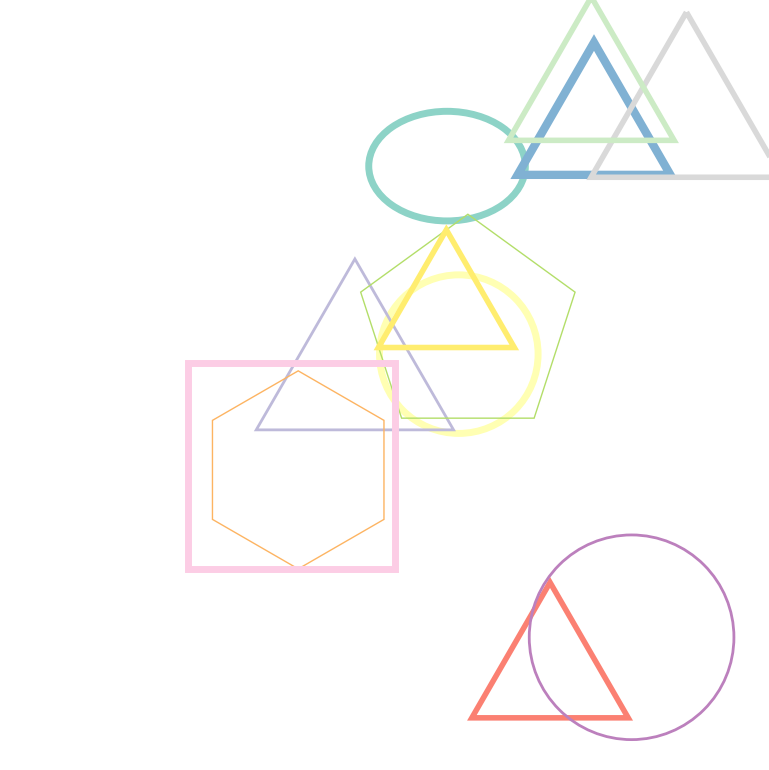[{"shape": "oval", "thickness": 2.5, "radius": 0.51, "center": [0.581, 0.784]}, {"shape": "circle", "thickness": 2.5, "radius": 0.51, "center": [0.596, 0.54]}, {"shape": "triangle", "thickness": 1, "radius": 0.74, "center": [0.461, 0.516]}, {"shape": "triangle", "thickness": 2, "radius": 0.59, "center": [0.714, 0.126]}, {"shape": "triangle", "thickness": 3, "radius": 0.57, "center": [0.771, 0.83]}, {"shape": "hexagon", "thickness": 0.5, "radius": 0.64, "center": [0.387, 0.39]}, {"shape": "pentagon", "thickness": 0.5, "radius": 0.73, "center": [0.608, 0.575]}, {"shape": "square", "thickness": 2.5, "radius": 0.67, "center": [0.379, 0.395]}, {"shape": "triangle", "thickness": 2, "radius": 0.71, "center": [0.891, 0.841]}, {"shape": "circle", "thickness": 1, "radius": 0.66, "center": [0.82, 0.172]}, {"shape": "triangle", "thickness": 2, "radius": 0.62, "center": [0.768, 0.88]}, {"shape": "triangle", "thickness": 2, "radius": 0.51, "center": [0.58, 0.6]}]